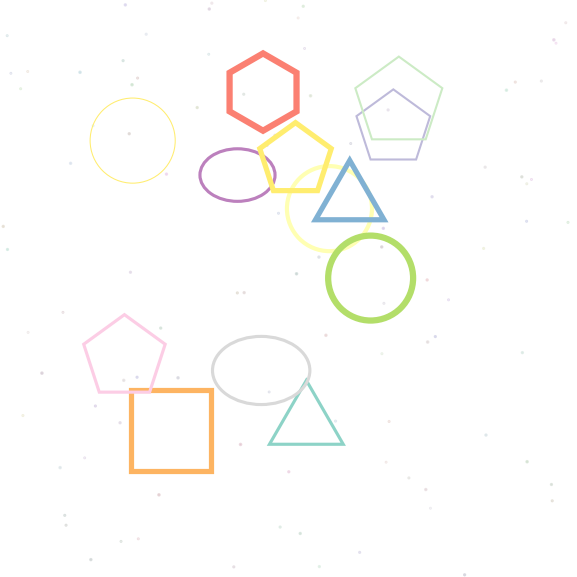[{"shape": "triangle", "thickness": 1.5, "radius": 0.37, "center": [0.53, 0.267]}, {"shape": "circle", "thickness": 2, "radius": 0.37, "center": [0.571, 0.638]}, {"shape": "pentagon", "thickness": 1, "radius": 0.34, "center": [0.681, 0.777]}, {"shape": "hexagon", "thickness": 3, "radius": 0.33, "center": [0.455, 0.84]}, {"shape": "triangle", "thickness": 2.5, "radius": 0.34, "center": [0.606, 0.653]}, {"shape": "square", "thickness": 2.5, "radius": 0.35, "center": [0.296, 0.253]}, {"shape": "circle", "thickness": 3, "radius": 0.37, "center": [0.642, 0.518]}, {"shape": "pentagon", "thickness": 1.5, "radius": 0.37, "center": [0.215, 0.38]}, {"shape": "oval", "thickness": 1.5, "radius": 0.42, "center": [0.452, 0.358]}, {"shape": "oval", "thickness": 1.5, "radius": 0.33, "center": [0.411, 0.696]}, {"shape": "pentagon", "thickness": 1, "radius": 0.4, "center": [0.691, 0.822]}, {"shape": "pentagon", "thickness": 2.5, "radius": 0.33, "center": [0.512, 0.722]}, {"shape": "circle", "thickness": 0.5, "radius": 0.37, "center": [0.23, 0.756]}]